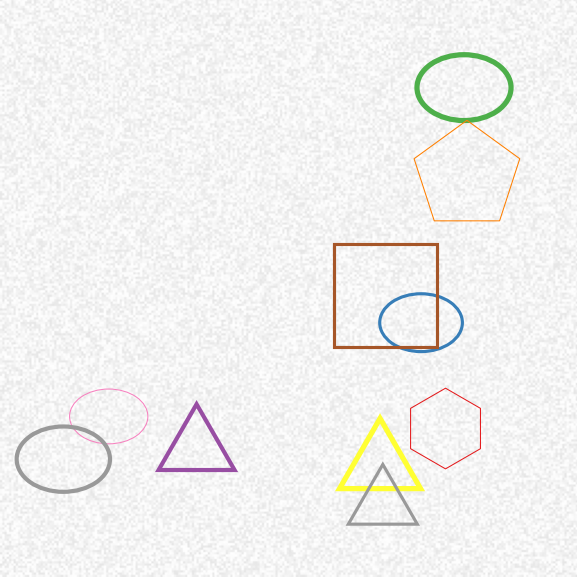[{"shape": "hexagon", "thickness": 0.5, "radius": 0.35, "center": [0.771, 0.257]}, {"shape": "oval", "thickness": 1.5, "radius": 0.36, "center": [0.729, 0.44]}, {"shape": "oval", "thickness": 2.5, "radius": 0.41, "center": [0.803, 0.847]}, {"shape": "triangle", "thickness": 2, "radius": 0.38, "center": [0.34, 0.223]}, {"shape": "pentagon", "thickness": 0.5, "radius": 0.48, "center": [0.809, 0.695]}, {"shape": "triangle", "thickness": 2.5, "radius": 0.41, "center": [0.658, 0.194]}, {"shape": "square", "thickness": 1.5, "radius": 0.45, "center": [0.668, 0.488]}, {"shape": "oval", "thickness": 0.5, "radius": 0.34, "center": [0.188, 0.278]}, {"shape": "triangle", "thickness": 1.5, "radius": 0.34, "center": [0.663, 0.126]}, {"shape": "oval", "thickness": 2, "radius": 0.4, "center": [0.11, 0.204]}]